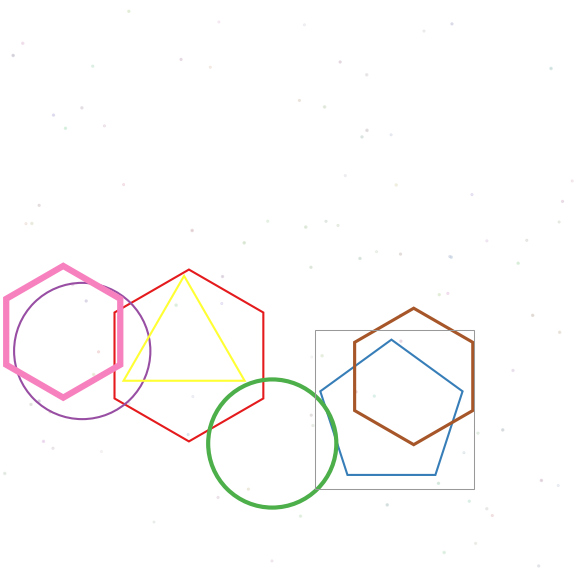[{"shape": "hexagon", "thickness": 1, "radius": 0.74, "center": [0.327, 0.384]}, {"shape": "pentagon", "thickness": 1, "radius": 0.65, "center": [0.678, 0.282]}, {"shape": "circle", "thickness": 2, "radius": 0.55, "center": [0.471, 0.231]}, {"shape": "circle", "thickness": 1, "radius": 0.59, "center": [0.142, 0.391]}, {"shape": "triangle", "thickness": 1, "radius": 0.61, "center": [0.319, 0.4]}, {"shape": "hexagon", "thickness": 1.5, "radius": 0.59, "center": [0.716, 0.347]}, {"shape": "hexagon", "thickness": 3, "radius": 0.57, "center": [0.109, 0.425]}, {"shape": "square", "thickness": 0.5, "radius": 0.69, "center": [0.683, 0.29]}]